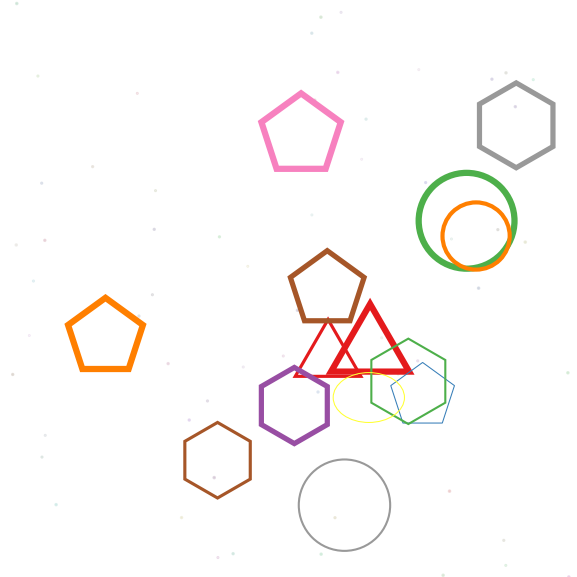[{"shape": "triangle", "thickness": 1.5, "radius": 0.33, "center": [0.568, 0.38]}, {"shape": "triangle", "thickness": 3, "radius": 0.39, "center": [0.641, 0.395]}, {"shape": "pentagon", "thickness": 0.5, "radius": 0.29, "center": [0.732, 0.313]}, {"shape": "circle", "thickness": 3, "radius": 0.41, "center": [0.808, 0.617]}, {"shape": "hexagon", "thickness": 1, "radius": 0.37, "center": [0.707, 0.339]}, {"shape": "hexagon", "thickness": 2.5, "radius": 0.33, "center": [0.51, 0.297]}, {"shape": "circle", "thickness": 2, "radius": 0.29, "center": [0.824, 0.59]}, {"shape": "pentagon", "thickness": 3, "radius": 0.34, "center": [0.183, 0.415]}, {"shape": "oval", "thickness": 0.5, "radius": 0.31, "center": [0.639, 0.311]}, {"shape": "pentagon", "thickness": 2.5, "radius": 0.34, "center": [0.567, 0.498]}, {"shape": "hexagon", "thickness": 1.5, "radius": 0.33, "center": [0.377, 0.202]}, {"shape": "pentagon", "thickness": 3, "radius": 0.36, "center": [0.521, 0.765]}, {"shape": "hexagon", "thickness": 2.5, "radius": 0.37, "center": [0.894, 0.782]}, {"shape": "circle", "thickness": 1, "radius": 0.4, "center": [0.596, 0.124]}]